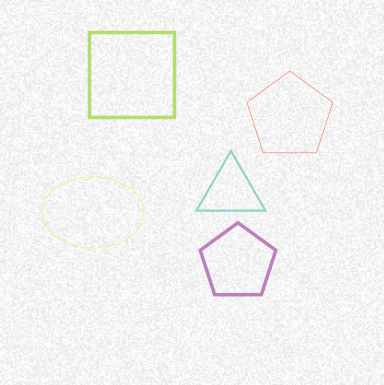[{"shape": "triangle", "thickness": 1.5, "radius": 0.52, "center": [0.6, 0.505]}, {"shape": "pentagon", "thickness": 0.5, "radius": 0.59, "center": [0.753, 0.698]}, {"shape": "square", "thickness": 2.5, "radius": 0.56, "center": [0.341, 0.806]}, {"shape": "pentagon", "thickness": 2.5, "radius": 0.52, "center": [0.618, 0.318]}, {"shape": "oval", "thickness": 0.5, "radius": 0.66, "center": [0.242, 0.448]}]